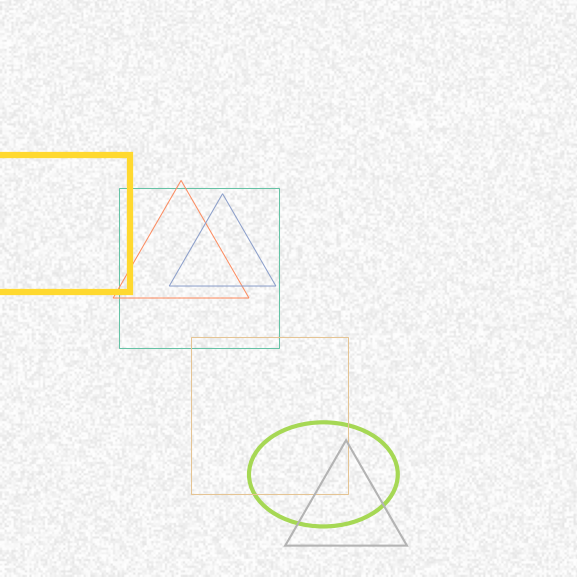[{"shape": "square", "thickness": 0.5, "radius": 0.69, "center": [0.345, 0.536]}, {"shape": "triangle", "thickness": 0.5, "radius": 0.68, "center": [0.314, 0.551]}, {"shape": "triangle", "thickness": 0.5, "radius": 0.53, "center": [0.385, 0.557]}, {"shape": "oval", "thickness": 2, "radius": 0.64, "center": [0.56, 0.178]}, {"shape": "square", "thickness": 3, "radius": 0.6, "center": [0.105, 0.612]}, {"shape": "square", "thickness": 0.5, "radius": 0.68, "center": [0.467, 0.28]}, {"shape": "triangle", "thickness": 1, "radius": 0.61, "center": [0.599, 0.115]}]